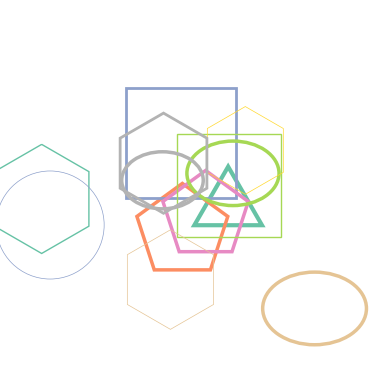[{"shape": "triangle", "thickness": 3, "radius": 0.51, "center": [0.593, 0.466]}, {"shape": "hexagon", "thickness": 1, "radius": 0.71, "center": [0.108, 0.483]}, {"shape": "pentagon", "thickness": 2.5, "radius": 0.62, "center": [0.474, 0.399]}, {"shape": "square", "thickness": 2, "radius": 0.71, "center": [0.471, 0.629]}, {"shape": "circle", "thickness": 0.5, "radius": 0.7, "center": [0.13, 0.416]}, {"shape": "pentagon", "thickness": 2.5, "radius": 0.58, "center": [0.534, 0.441]}, {"shape": "oval", "thickness": 2.5, "radius": 0.6, "center": [0.605, 0.55]}, {"shape": "square", "thickness": 1, "radius": 0.67, "center": [0.594, 0.518]}, {"shape": "hexagon", "thickness": 0.5, "radius": 0.57, "center": [0.637, 0.609]}, {"shape": "hexagon", "thickness": 0.5, "radius": 0.65, "center": [0.443, 0.274]}, {"shape": "oval", "thickness": 2.5, "radius": 0.67, "center": [0.817, 0.199]}, {"shape": "oval", "thickness": 2.5, "radius": 0.53, "center": [0.422, 0.532]}, {"shape": "hexagon", "thickness": 2, "radius": 0.65, "center": [0.425, 0.576]}]